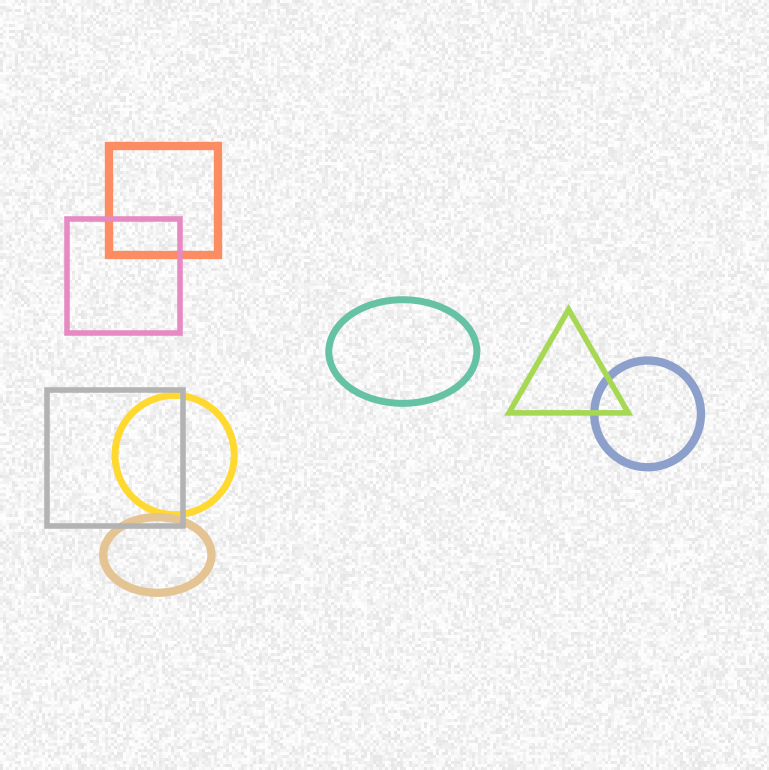[{"shape": "oval", "thickness": 2.5, "radius": 0.48, "center": [0.523, 0.543]}, {"shape": "square", "thickness": 3, "radius": 0.35, "center": [0.212, 0.74]}, {"shape": "circle", "thickness": 3, "radius": 0.35, "center": [0.841, 0.463]}, {"shape": "square", "thickness": 2, "radius": 0.37, "center": [0.16, 0.642]}, {"shape": "triangle", "thickness": 2, "radius": 0.45, "center": [0.738, 0.509]}, {"shape": "circle", "thickness": 2.5, "radius": 0.39, "center": [0.227, 0.409]}, {"shape": "oval", "thickness": 3, "radius": 0.35, "center": [0.204, 0.279]}, {"shape": "square", "thickness": 2, "radius": 0.44, "center": [0.149, 0.405]}]